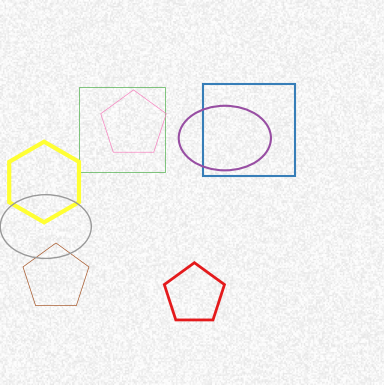[{"shape": "pentagon", "thickness": 2, "radius": 0.41, "center": [0.505, 0.235]}, {"shape": "square", "thickness": 1.5, "radius": 0.6, "center": [0.646, 0.663]}, {"shape": "square", "thickness": 0.5, "radius": 0.56, "center": [0.317, 0.663]}, {"shape": "oval", "thickness": 1.5, "radius": 0.6, "center": [0.584, 0.641]}, {"shape": "hexagon", "thickness": 3, "radius": 0.52, "center": [0.115, 0.527]}, {"shape": "pentagon", "thickness": 0.5, "radius": 0.45, "center": [0.145, 0.279]}, {"shape": "pentagon", "thickness": 0.5, "radius": 0.45, "center": [0.347, 0.677]}, {"shape": "oval", "thickness": 1, "radius": 0.59, "center": [0.119, 0.412]}]